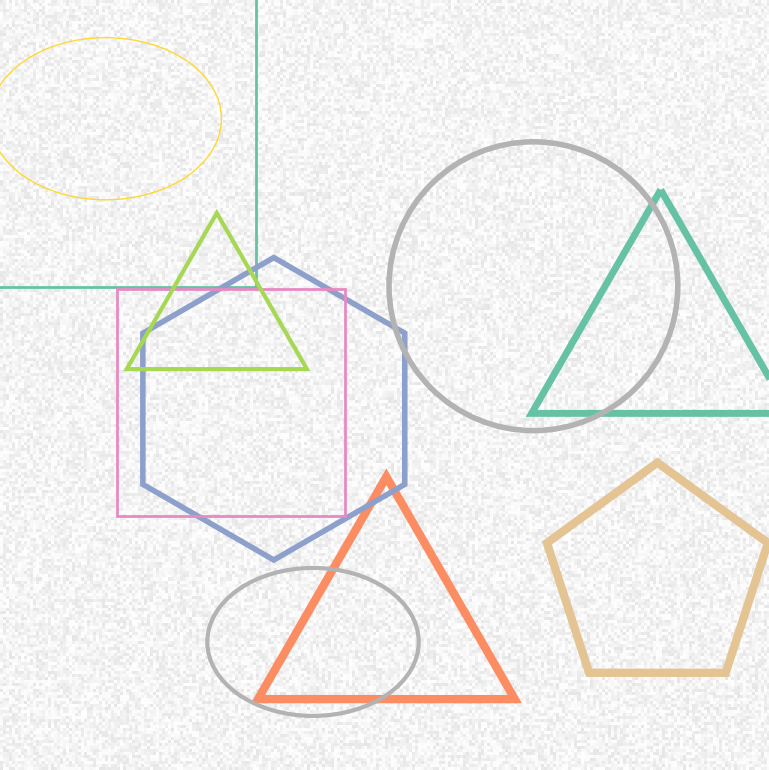[{"shape": "triangle", "thickness": 2.5, "radius": 0.97, "center": [0.858, 0.56]}, {"shape": "square", "thickness": 1, "radius": 0.97, "center": [0.139, 0.821]}, {"shape": "triangle", "thickness": 3, "radius": 0.96, "center": [0.502, 0.188]}, {"shape": "hexagon", "thickness": 2, "radius": 0.98, "center": [0.356, 0.469]}, {"shape": "square", "thickness": 1, "radius": 0.74, "center": [0.3, 0.477]}, {"shape": "triangle", "thickness": 1.5, "radius": 0.68, "center": [0.282, 0.588]}, {"shape": "oval", "thickness": 0.5, "radius": 0.75, "center": [0.137, 0.846]}, {"shape": "pentagon", "thickness": 3, "radius": 0.75, "center": [0.854, 0.248]}, {"shape": "oval", "thickness": 1.5, "radius": 0.69, "center": [0.407, 0.166]}, {"shape": "circle", "thickness": 2, "radius": 0.94, "center": [0.693, 0.628]}]